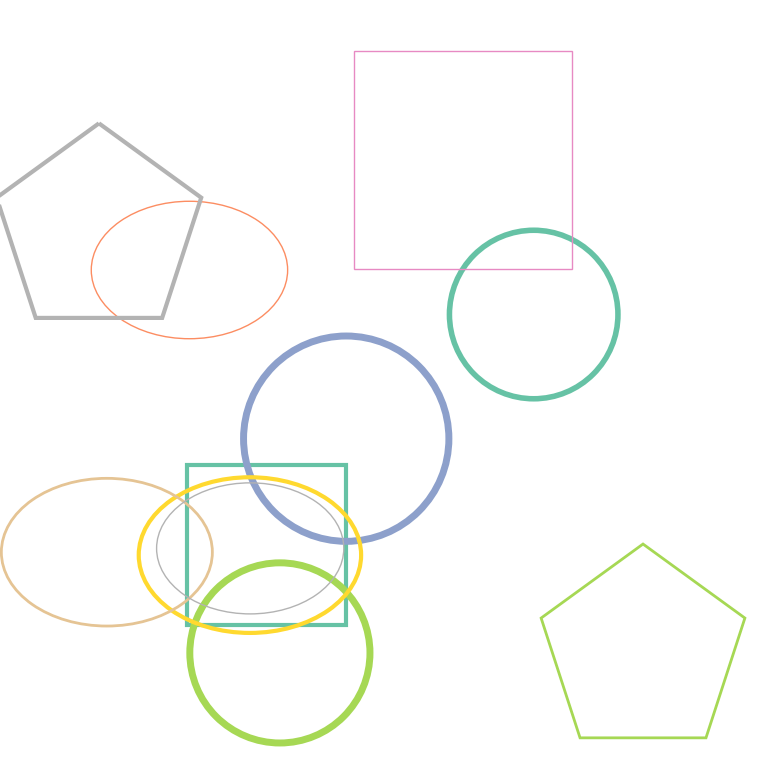[{"shape": "circle", "thickness": 2, "radius": 0.55, "center": [0.693, 0.592]}, {"shape": "square", "thickness": 1.5, "radius": 0.52, "center": [0.346, 0.292]}, {"shape": "oval", "thickness": 0.5, "radius": 0.64, "center": [0.246, 0.649]}, {"shape": "circle", "thickness": 2.5, "radius": 0.67, "center": [0.45, 0.43]}, {"shape": "square", "thickness": 0.5, "radius": 0.71, "center": [0.601, 0.792]}, {"shape": "circle", "thickness": 2.5, "radius": 0.58, "center": [0.363, 0.152]}, {"shape": "pentagon", "thickness": 1, "radius": 0.7, "center": [0.835, 0.154]}, {"shape": "oval", "thickness": 1.5, "radius": 0.72, "center": [0.325, 0.279]}, {"shape": "oval", "thickness": 1, "radius": 0.69, "center": [0.139, 0.283]}, {"shape": "pentagon", "thickness": 1.5, "radius": 0.7, "center": [0.128, 0.7]}, {"shape": "oval", "thickness": 0.5, "radius": 0.61, "center": [0.325, 0.288]}]